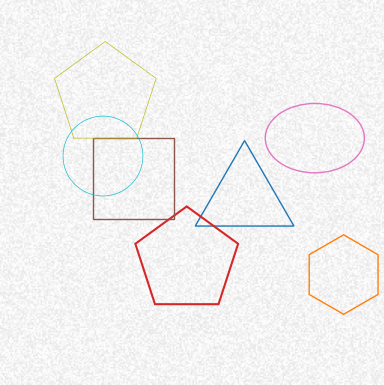[{"shape": "triangle", "thickness": 1, "radius": 0.74, "center": [0.635, 0.487]}, {"shape": "hexagon", "thickness": 1, "radius": 0.52, "center": [0.893, 0.287]}, {"shape": "pentagon", "thickness": 1.5, "radius": 0.7, "center": [0.485, 0.323]}, {"shape": "square", "thickness": 1, "radius": 0.52, "center": [0.347, 0.536]}, {"shape": "oval", "thickness": 1, "radius": 0.64, "center": [0.818, 0.641]}, {"shape": "pentagon", "thickness": 0.5, "radius": 0.69, "center": [0.274, 0.753]}, {"shape": "circle", "thickness": 0.5, "radius": 0.52, "center": [0.267, 0.595]}]